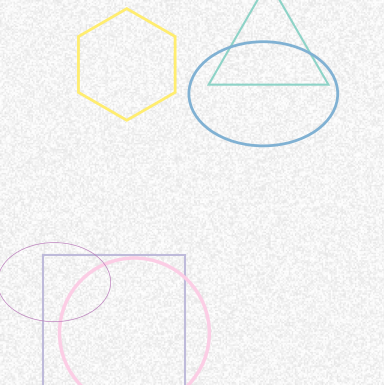[{"shape": "triangle", "thickness": 1.5, "radius": 0.9, "center": [0.697, 0.87]}, {"shape": "square", "thickness": 1.5, "radius": 0.92, "center": [0.297, 0.154]}, {"shape": "oval", "thickness": 2, "radius": 0.97, "center": [0.684, 0.756]}, {"shape": "circle", "thickness": 2.5, "radius": 0.97, "center": [0.349, 0.135]}, {"shape": "oval", "thickness": 0.5, "radius": 0.73, "center": [0.141, 0.267]}, {"shape": "hexagon", "thickness": 2, "radius": 0.72, "center": [0.329, 0.833]}]